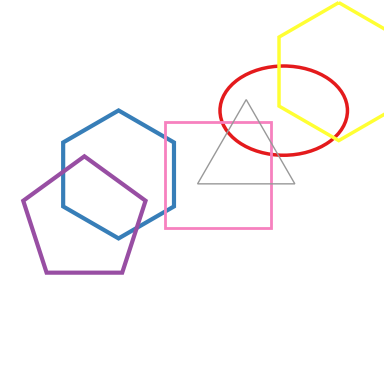[{"shape": "oval", "thickness": 2.5, "radius": 0.83, "center": [0.737, 0.713]}, {"shape": "hexagon", "thickness": 3, "radius": 0.83, "center": [0.308, 0.547]}, {"shape": "pentagon", "thickness": 3, "radius": 0.84, "center": [0.219, 0.427]}, {"shape": "hexagon", "thickness": 2.5, "radius": 0.9, "center": [0.88, 0.814]}, {"shape": "square", "thickness": 2, "radius": 0.69, "center": [0.567, 0.546]}, {"shape": "triangle", "thickness": 1, "radius": 0.73, "center": [0.639, 0.595]}]